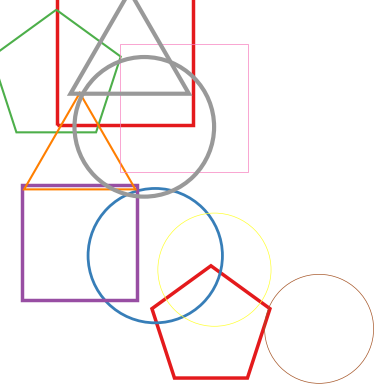[{"shape": "square", "thickness": 2.5, "radius": 0.88, "center": [0.325, 0.852]}, {"shape": "pentagon", "thickness": 2.5, "radius": 0.81, "center": [0.548, 0.148]}, {"shape": "circle", "thickness": 2, "radius": 0.87, "center": [0.403, 0.336]}, {"shape": "pentagon", "thickness": 1.5, "radius": 0.88, "center": [0.146, 0.799]}, {"shape": "square", "thickness": 2.5, "radius": 0.75, "center": [0.206, 0.371]}, {"shape": "triangle", "thickness": 1.5, "radius": 0.83, "center": [0.207, 0.592]}, {"shape": "circle", "thickness": 0.5, "radius": 0.74, "center": [0.557, 0.3]}, {"shape": "circle", "thickness": 0.5, "radius": 0.71, "center": [0.829, 0.146]}, {"shape": "square", "thickness": 0.5, "radius": 0.83, "center": [0.478, 0.72]}, {"shape": "triangle", "thickness": 3, "radius": 0.89, "center": [0.337, 0.845]}, {"shape": "circle", "thickness": 3, "radius": 0.91, "center": [0.375, 0.671]}]